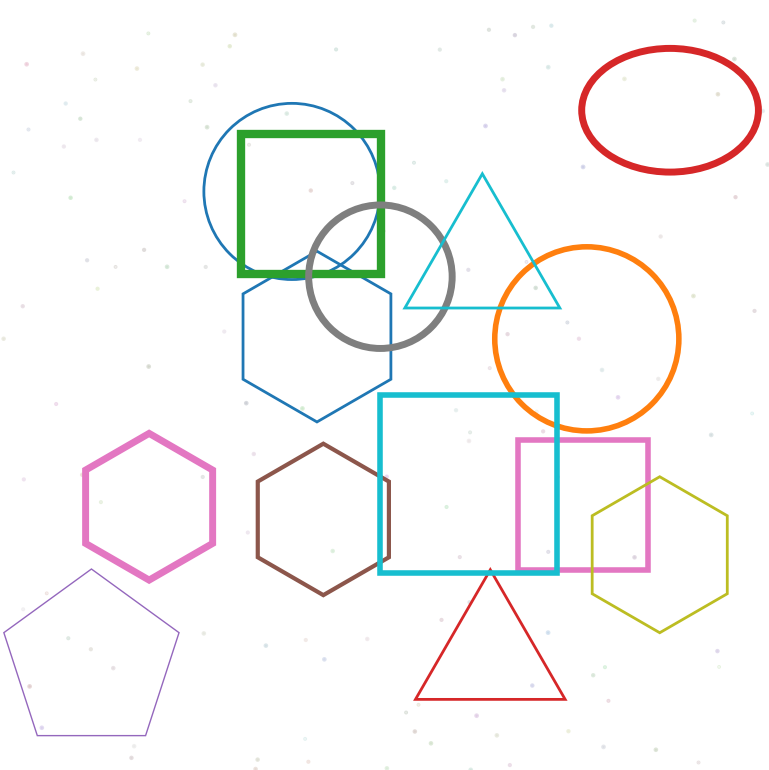[{"shape": "hexagon", "thickness": 1, "radius": 0.55, "center": [0.412, 0.563]}, {"shape": "circle", "thickness": 1, "radius": 0.57, "center": [0.379, 0.751]}, {"shape": "circle", "thickness": 2, "radius": 0.6, "center": [0.762, 0.56]}, {"shape": "square", "thickness": 3, "radius": 0.46, "center": [0.404, 0.735]}, {"shape": "oval", "thickness": 2.5, "radius": 0.57, "center": [0.87, 0.857]}, {"shape": "triangle", "thickness": 1, "radius": 0.56, "center": [0.637, 0.148]}, {"shape": "pentagon", "thickness": 0.5, "radius": 0.6, "center": [0.119, 0.141]}, {"shape": "hexagon", "thickness": 1.5, "radius": 0.49, "center": [0.42, 0.325]}, {"shape": "square", "thickness": 2, "radius": 0.42, "center": [0.757, 0.345]}, {"shape": "hexagon", "thickness": 2.5, "radius": 0.48, "center": [0.194, 0.342]}, {"shape": "circle", "thickness": 2.5, "radius": 0.47, "center": [0.494, 0.641]}, {"shape": "hexagon", "thickness": 1, "radius": 0.51, "center": [0.857, 0.28]}, {"shape": "square", "thickness": 2, "radius": 0.58, "center": [0.608, 0.371]}, {"shape": "triangle", "thickness": 1, "radius": 0.58, "center": [0.626, 0.658]}]